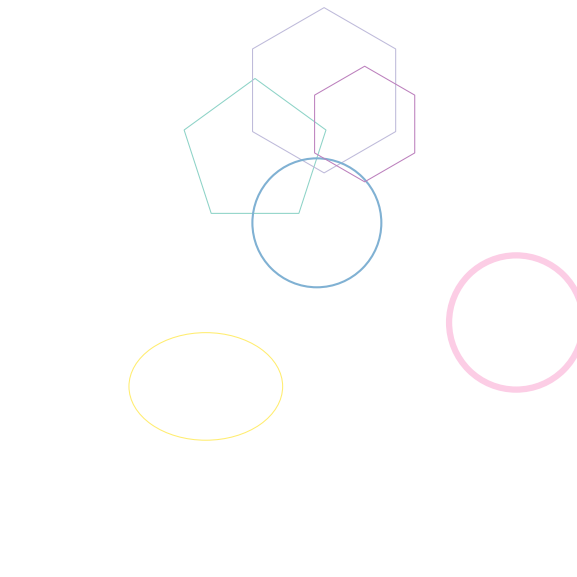[{"shape": "pentagon", "thickness": 0.5, "radius": 0.65, "center": [0.442, 0.734]}, {"shape": "hexagon", "thickness": 0.5, "radius": 0.72, "center": [0.561, 0.843]}, {"shape": "circle", "thickness": 1, "radius": 0.56, "center": [0.549, 0.613]}, {"shape": "circle", "thickness": 3, "radius": 0.58, "center": [0.894, 0.441]}, {"shape": "hexagon", "thickness": 0.5, "radius": 0.5, "center": [0.631, 0.784]}, {"shape": "oval", "thickness": 0.5, "radius": 0.67, "center": [0.356, 0.33]}]